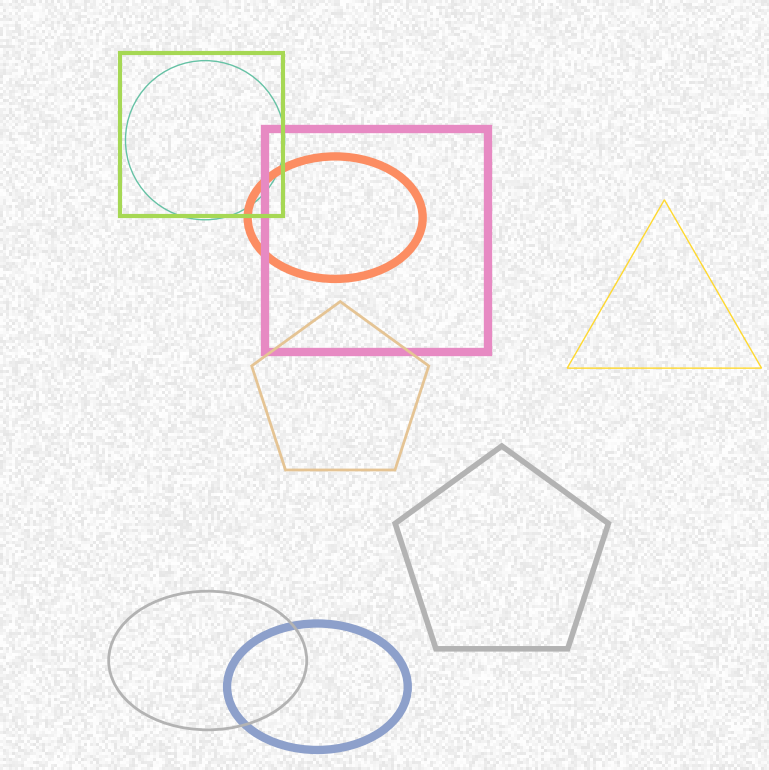[{"shape": "circle", "thickness": 0.5, "radius": 0.52, "center": [0.266, 0.818]}, {"shape": "oval", "thickness": 3, "radius": 0.57, "center": [0.435, 0.717]}, {"shape": "oval", "thickness": 3, "radius": 0.59, "center": [0.412, 0.108]}, {"shape": "square", "thickness": 3, "radius": 0.72, "center": [0.489, 0.688]}, {"shape": "square", "thickness": 1.5, "radius": 0.53, "center": [0.261, 0.825]}, {"shape": "triangle", "thickness": 0.5, "radius": 0.73, "center": [0.863, 0.595]}, {"shape": "pentagon", "thickness": 1, "radius": 0.6, "center": [0.442, 0.487]}, {"shape": "oval", "thickness": 1, "radius": 0.64, "center": [0.27, 0.142]}, {"shape": "pentagon", "thickness": 2, "radius": 0.73, "center": [0.652, 0.275]}]